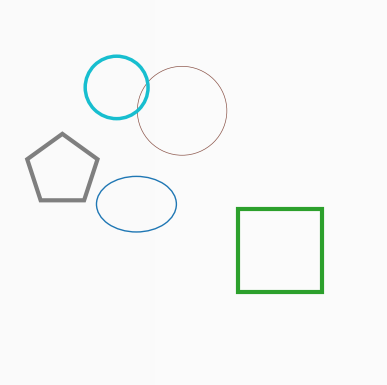[{"shape": "oval", "thickness": 1, "radius": 0.52, "center": [0.352, 0.47]}, {"shape": "square", "thickness": 3, "radius": 0.54, "center": [0.722, 0.348]}, {"shape": "circle", "thickness": 0.5, "radius": 0.58, "center": [0.47, 0.712]}, {"shape": "pentagon", "thickness": 3, "radius": 0.48, "center": [0.161, 0.557]}, {"shape": "circle", "thickness": 2.5, "radius": 0.41, "center": [0.301, 0.773]}]